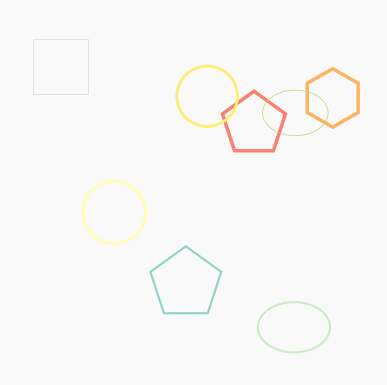[{"shape": "pentagon", "thickness": 1.5, "radius": 0.48, "center": [0.48, 0.264]}, {"shape": "circle", "thickness": 2, "radius": 0.41, "center": [0.295, 0.448]}, {"shape": "pentagon", "thickness": 2.5, "radius": 0.43, "center": [0.655, 0.678]}, {"shape": "hexagon", "thickness": 2.5, "radius": 0.38, "center": [0.859, 0.746]}, {"shape": "oval", "thickness": 0.5, "radius": 0.42, "center": [0.762, 0.707]}, {"shape": "square", "thickness": 0.5, "radius": 0.36, "center": [0.157, 0.828]}, {"shape": "oval", "thickness": 1.5, "radius": 0.47, "center": [0.759, 0.15]}, {"shape": "circle", "thickness": 2, "radius": 0.39, "center": [0.535, 0.75]}]